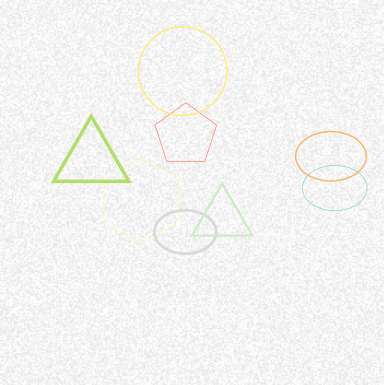[{"shape": "oval", "thickness": 0.5, "radius": 0.42, "center": [0.869, 0.512]}, {"shape": "hexagon", "thickness": 0.5, "radius": 0.56, "center": [0.367, 0.478]}, {"shape": "pentagon", "thickness": 0.5, "radius": 0.42, "center": [0.483, 0.649]}, {"shape": "oval", "thickness": 1, "radius": 0.46, "center": [0.86, 0.594]}, {"shape": "triangle", "thickness": 2.5, "radius": 0.56, "center": [0.237, 0.585]}, {"shape": "oval", "thickness": 2, "radius": 0.4, "center": [0.481, 0.397]}, {"shape": "triangle", "thickness": 1.5, "radius": 0.45, "center": [0.577, 0.433]}, {"shape": "circle", "thickness": 1, "radius": 0.58, "center": [0.474, 0.815]}]